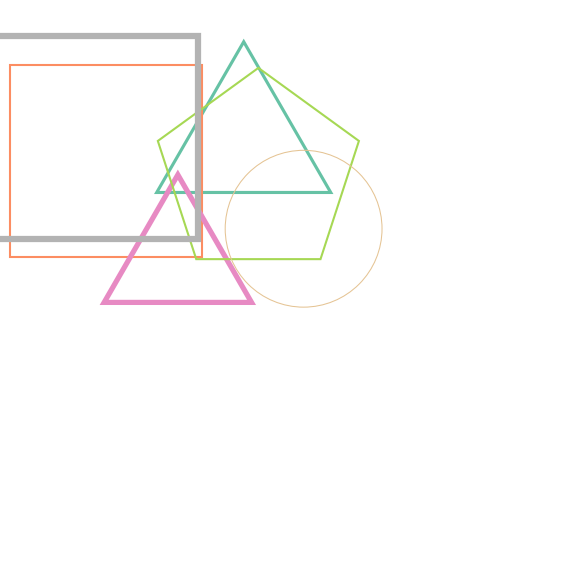[{"shape": "triangle", "thickness": 1.5, "radius": 0.87, "center": [0.422, 0.753]}, {"shape": "square", "thickness": 1, "radius": 0.83, "center": [0.183, 0.721]}, {"shape": "triangle", "thickness": 2.5, "radius": 0.74, "center": [0.308, 0.549]}, {"shape": "pentagon", "thickness": 1, "radius": 0.92, "center": [0.447, 0.698]}, {"shape": "circle", "thickness": 0.5, "radius": 0.68, "center": [0.526, 0.603]}, {"shape": "square", "thickness": 3, "radius": 0.88, "center": [0.168, 0.761]}]